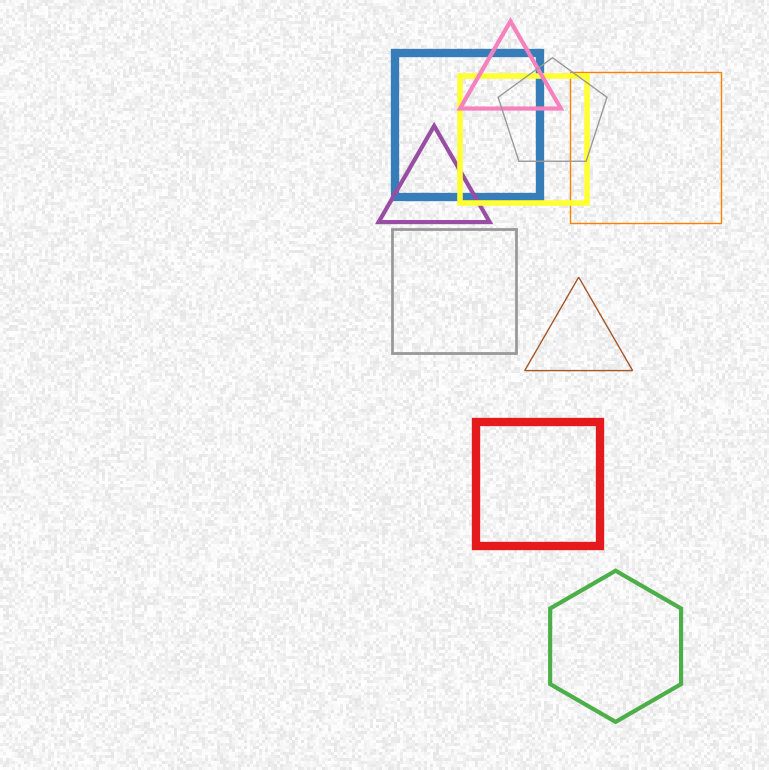[{"shape": "square", "thickness": 3, "radius": 0.4, "center": [0.699, 0.371]}, {"shape": "square", "thickness": 3, "radius": 0.47, "center": [0.607, 0.838]}, {"shape": "hexagon", "thickness": 1.5, "radius": 0.49, "center": [0.8, 0.161]}, {"shape": "triangle", "thickness": 1.5, "radius": 0.42, "center": [0.564, 0.753]}, {"shape": "square", "thickness": 0.5, "radius": 0.49, "center": [0.838, 0.809]}, {"shape": "square", "thickness": 2, "radius": 0.41, "center": [0.679, 0.818]}, {"shape": "triangle", "thickness": 0.5, "radius": 0.4, "center": [0.752, 0.559]}, {"shape": "triangle", "thickness": 1.5, "radius": 0.38, "center": [0.663, 0.897]}, {"shape": "square", "thickness": 1, "radius": 0.4, "center": [0.59, 0.622]}, {"shape": "pentagon", "thickness": 0.5, "radius": 0.37, "center": [0.718, 0.851]}]